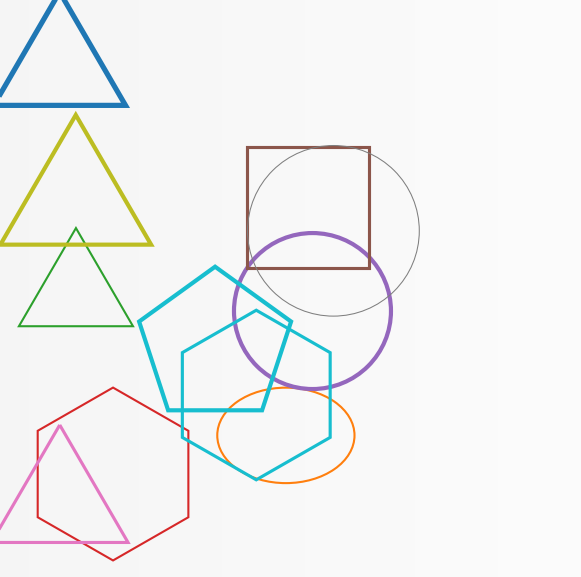[{"shape": "triangle", "thickness": 2.5, "radius": 0.65, "center": [0.103, 0.882]}, {"shape": "oval", "thickness": 1, "radius": 0.59, "center": [0.492, 0.245]}, {"shape": "triangle", "thickness": 1, "radius": 0.57, "center": [0.131, 0.491]}, {"shape": "hexagon", "thickness": 1, "radius": 0.75, "center": [0.194, 0.178]}, {"shape": "circle", "thickness": 2, "radius": 0.68, "center": [0.538, 0.461]}, {"shape": "square", "thickness": 1.5, "radius": 0.52, "center": [0.53, 0.64]}, {"shape": "triangle", "thickness": 1.5, "radius": 0.68, "center": [0.103, 0.128]}, {"shape": "circle", "thickness": 0.5, "radius": 0.74, "center": [0.574, 0.599]}, {"shape": "triangle", "thickness": 2, "radius": 0.75, "center": [0.13, 0.65]}, {"shape": "hexagon", "thickness": 1.5, "radius": 0.73, "center": [0.441, 0.315]}, {"shape": "pentagon", "thickness": 2, "radius": 0.69, "center": [0.37, 0.4]}]